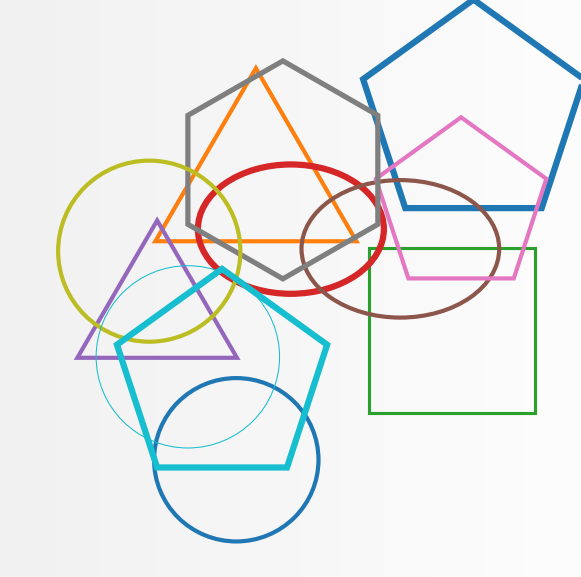[{"shape": "pentagon", "thickness": 3, "radius": 1.0, "center": [0.815, 0.8]}, {"shape": "circle", "thickness": 2, "radius": 0.71, "center": [0.406, 0.203]}, {"shape": "triangle", "thickness": 2, "radius": 1.0, "center": [0.44, 0.681]}, {"shape": "square", "thickness": 1.5, "radius": 0.71, "center": [0.778, 0.427]}, {"shape": "oval", "thickness": 3, "radius": 0.8, "center": [0.5, 0.602]}, {"shape": "triangle", "thickness": 2, "radius": 0.79, "center": [0.27, 0.459]}, {"shape": "oval", "thickness": 2, "radius": 0.85, "center": [0.689, 0.568]}, {"shape": "pentagon", "thickness": 2, "radius": 0.77, "center": [0.793, 0.642]}, {"shape": "hexagon", "thickness": 2.5, "radius": 0.94, "center": [0.487, 0.705]}, {"shape": "circle", "thickness": 2, "radius": 0.78, "center": [0.257, 0.564]}, {"shape": "pentagon", "thickness": 3, "radius": 0.95, "center": [0.382, 0.343]}, {"shape": "circle", "thickness": 0.5, "radius": 0.79, "center": [0.323, 0.381]}]